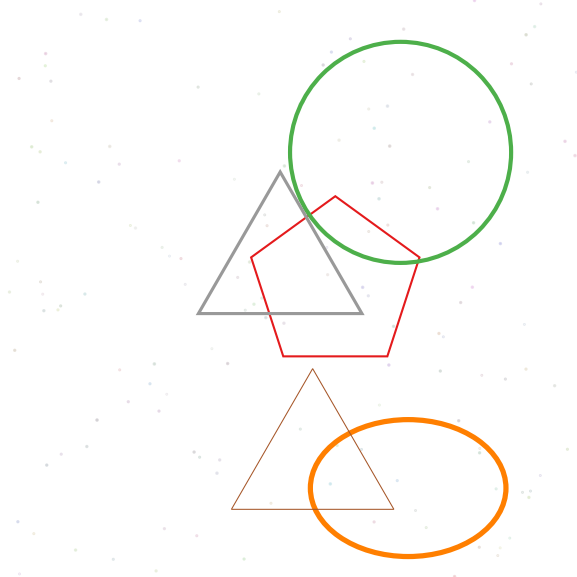[{"shape": "pentagon", "thickness": 1, "radius": 0.77, "center": [0.581, 0.506]}, {"shape": "circle", "thickness": 2, "radius": 0.96, "center": [0.694, 0.735]}, {"shape": "oval", "thickness": 2.5, "radius": 0.85, "center": [0.707, 0.154]}, {"shape": "triangle", "thickness": 0.5, "radius": 0.81, "center": [0.541, 0.198]}, {"shape": "triangle", "thickness": 1.5, "radius": 0.82, "center": [0.485, 0.538]}]